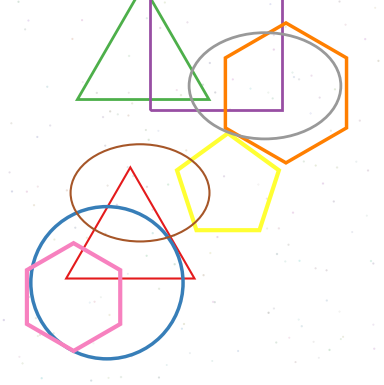[{"shape": "triangle", "thickness": 1.5, "radius": 0.96, "center": [0.338, 0.373]}, {"shape": "circle", "thickness": 2.5, "radius": 0.99, "center": [0.278, 0.266]}, {"shape": "triangle", "thickness": 2, "radius": 0.99, "center": [0.372, 0.84]}, {"shape": "square", "thickness": 2, "radius": 0.85, "center": [0.561, 0.886]}, {"shape": "hexagon", "thickness": 2.5, "radius": 0.91, "center": [0.743, 0.759]}, {"shape": "pentagon", "thickness": 3, "radius": 0.7, "center": [0.592, 0.515]}, {"shape": "oval", "thickness": 1.5, "radius": 0.9, "center": [0.364, 0.499]}, {"shape": "hexagon", "thickness": 3, "radius": 0.7, "center": [0.191, 0.228]}, {"shape": "oval", "thickness": 2, "radius": 0.99, "center": [0.688, 0.777]}]